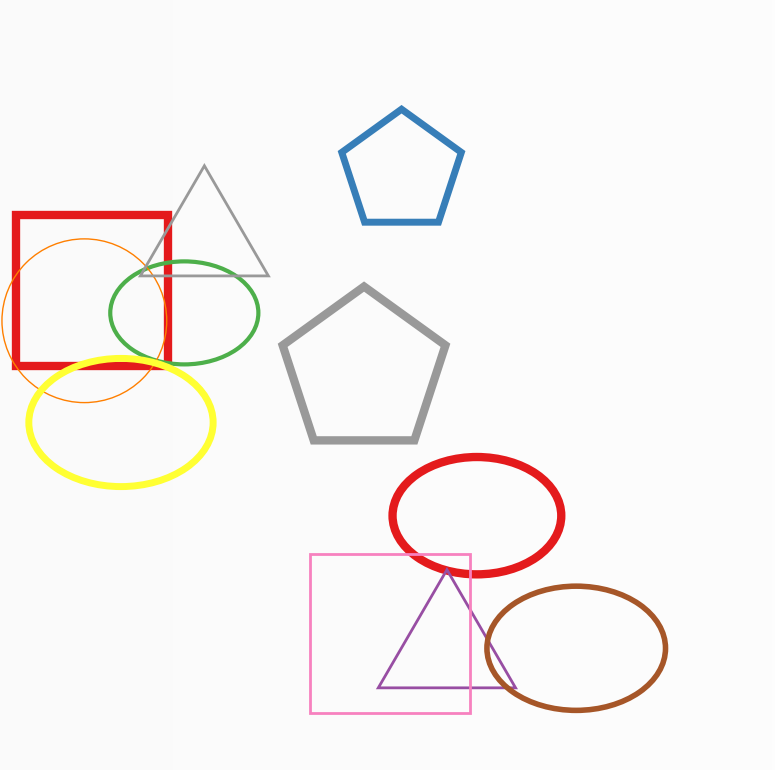[{"shape": "oval", "thickness": 3, "radius": 0.54, "center": [0.615, 0.33]}, {"shape": "square", "thickness": 3, "radius": 0.49, "center": [0.119, 0.623]}, {"shape": "pentagon", "thickness": 2.5, "radius": 0.41, "center": [0.518, 0.777]}, {"shape": "oval", "thickness": 1.5, "radius": 0.48, "center": [0.238, 0.594]}, {"shape": "triangle", "thickness": 1, "radius": 0.51, "center": [0.577, 0.158]}, {"shape": "circle", "thickness": 0.5, "radius": 0.53, "center": [0.109, 0.583]}, {"shape": "oval", "thickness": 2.5, "radius": 0.59, "center": [0.156, 0.451]}, {"shape": "oval", "thickness": 2, "radius": 0.58, "center": [0.744, 0.158]}, {"shape": "square", "thickness": 1, "radius": 0.52, "center": [0.504, 0.177]}, {"shape": "triangle", "thickness": 1, "radius": 0.48, "center": [0.264, 0.689]}, {"shape": "pentagon", "thickness": 3, "radius": 0.55, "center": [0.47, 0.517]}]